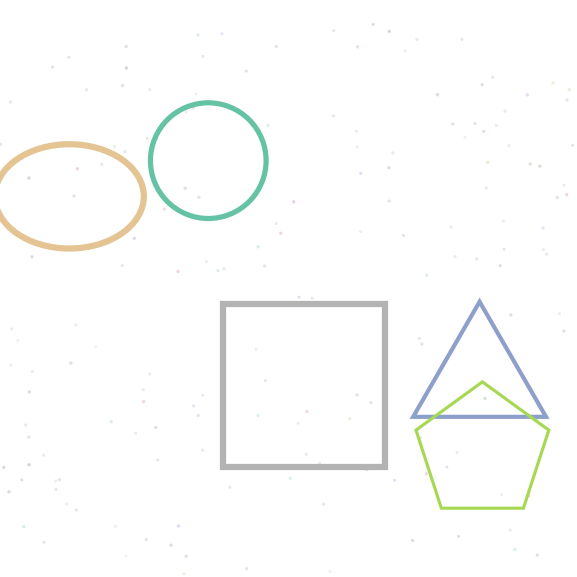[{"shape": "circle", "thickness": 2.5, "radius": 0.5, "center": [0.361, 0.721]}, {"shape": "triangle", "thickness": 2, "radius": 0.66, "center": [0.83, 0.344]}, {"shape": "pentagon", "thickness": 1.5, "radius": 0.6, "center": [0.835, 0.217]}, {"shape": "oval", "thickness": 3, "radius": 0.64, "center": [0.12, 0.659]}, {"shape": "square", "thickness": 3, "radius": 0.7, "center": [0.526, 0.332]}]